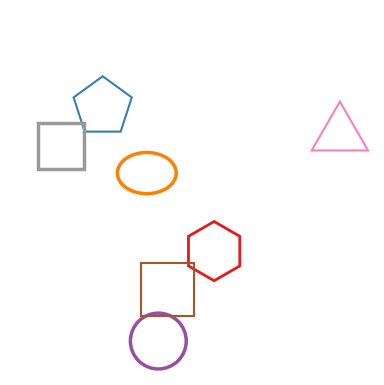[{"shape": "hexagon", "thickness": 2, "radius": 0.38, "center": [0.556, 0.348]}, {"shape": "pentagon", "thickness": 1.5, "radius": 0.4, "center": [0.267, 0.722]}, {"shape": "circle", "thickness": 2.5, "radius": 0.36, "center": [0.411, 0.114]}, {"shape": "oval", "thickness": 2.5, "radius": 0.38, "center": [0.381, 0.55]}, {"shape": "square", "thickness": 1.5, "radius": 0.34, "center": [0.434, 0.247]}, {"shape": "triangle", "thickness": 1.5, "radius": 0.42, "center": [0.883, 0.652]}, {"shape": "square", "thickness": 2.5, "radius": 0.3, "center": [0.158, 0.621]}]